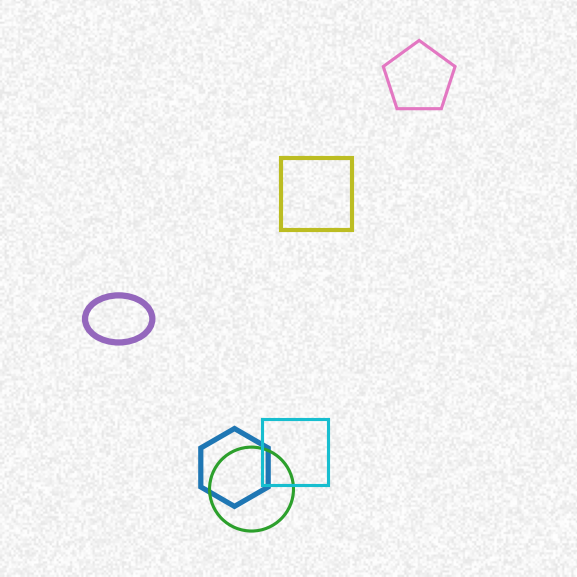[{"shape": "hexagon", "thickness": 2.5, "radius": 0.34, "center": [0.406, 0.19]}, {"shape": "circle", "thickness": 1.5, "radius": 0.36, "center": [0.436, 0.152]}, {"shape": "oval", "thickness": 3, "radius": 0.29, "center": [0.206, 0.447]}, {"shape": "pentagon", "thickness": 1.5, "radius": 0.33, "center": [0.726, 0.864]}, {"shape": "square", "thickness": 2, "radius": 0.31, "center": [0.548, 0.663]}, {"shape": "square", "thickness": 1.5, "radius": 0.29, "center": [0.511, 0.216]}]